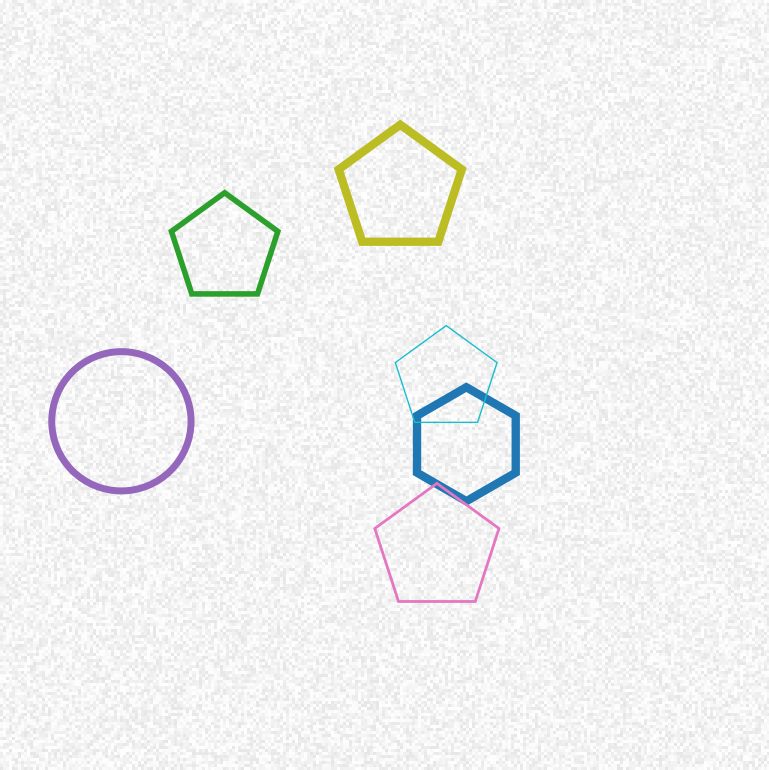[{"shape": "hexagon", "thickness": 3, "radius": 0.37, "center": [0.606, 0.423]}, {"shape": "pentagon", "thickness": 2, "radius": 0.36, "center": [0.292, 0.677]}, {"shape": "circle", "thickness": 2.5, "radius": 0.45, "center": [0.158, 0.453]}, {"shape": "pentagon", "thickness": 1, "radius": 0.42, "center": [0.567, 0.287]}, {"shape": "pentagon", "thickness": 3, "radius": 0.42, "center": [0.52, 0.754]}, {"shape": "pentagon", "thickness": 0.5, "radius": 0.35, "center": [0.579, 0.508]}]